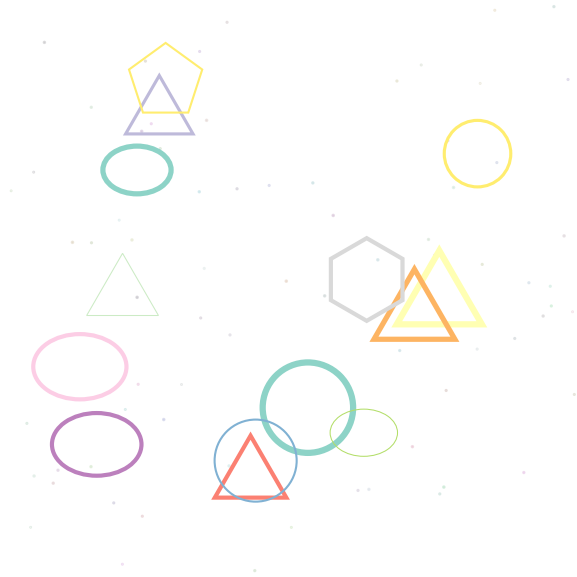[{"shape": "circle", "thickness": 3, "radius": 0.39, "center": [0.533, 0.293]}, {"shape": "oval", "thickness": 2.5, "radius": 0.3, "center": [0.237, 0.705]}, {"shape": "triangle", "thickness": 3, "radius": 0.43, "center": [0.761, 0.48]}, {"shape": "triangle", "thickness": 1.5, "radius": 0.34, "center": [0.276, 0.801]}, {"shape": "triangle", "thickness": 2, "radius": 0.36, "center": [0.434, 0.173]}, {"shape": "circle", "thickness": 1, "radius": 0.36, "center": [0.443, 0.202]}, {"shape": "triangle", "thickness": 2.5, "radius": 0.4, "center": [0.718, 0.452]}, {"shape": "oval", "thickness": 0.5, "radius": 0.29, "center": [0.63, 0.25]}, {"shape": "oval", "thickness": 2, "radius": 0.4, "center": [0.138, 0.364]}, {"shape": "hexagon", "thickness": 2, "radius": 0.36, "center": [0.635, 0.515]}, {"shape": "oval", "thickness": 2, "radius": 0.39, "center": [0.167, 0.23]}, {"shape": "triangle", "thickness": 0.5, "radius": 0.36, "center": [0.212, 0.489]}, {"shape": "circle", "thickness": 1.5, "radius": 0.29, "center": [0.827, 0.733]}, {"shape": "pentagon", "thickness": 1, "radius": 0.33, "center": [0.287, 0.858]}]